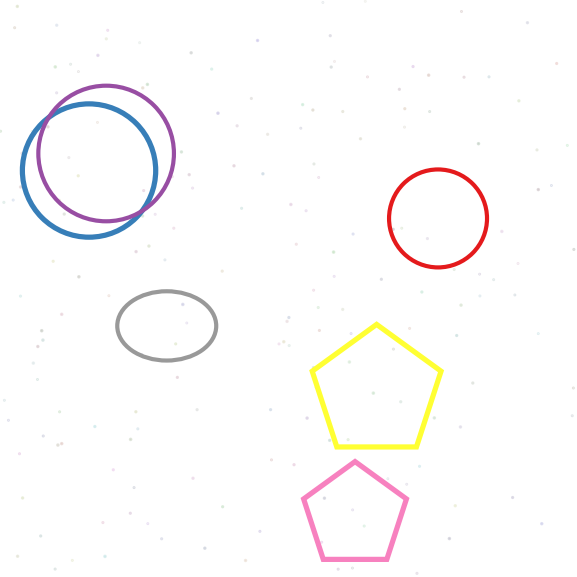[{"shape": "circle", "thickness": 2, "radius": 0.42, "center": [0.758, 0.621]}, {"shape": "circle", "thickness": 2.5, "radius": 0.58, "center": [0.154, 0.704]}, {"shape": "circle", "thickness": 2, "radius": 0.59, "center": [0.184, 0.733]}, {"shape": "pentagon", "thickness": 2.5, "radius": 0.59, "center": [0.652, 0.32]}, {"shape": "pentagon", "thickness": 2.5, "radius": 0.47, "center": [0.615, 0.106]}, {"shape": "oval", "thickness": 2, "radius": 0.43, "center": [0.289, 0.435]}]